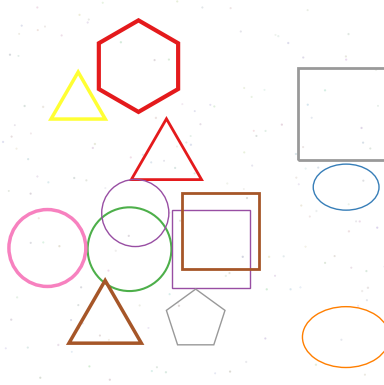[{"shape": "hexagon", "thickness": 3, "radius": 0.59, "center": [0.36, 0.828]}, {"shape": "triangle", "thickness": 2, "radius": 0.53, "center": [0.432, 0.586]}, {"shape": "oval", "thickness": 1, "radius": 0.43, "center": [0.899, 0.514]}, {"shape": "circle", "thickness": 1.5, "radius": 0.54, "center": [0.336, 0.353]}, {"shape": "circle", "thickness": 1, "radius": 0.44, "center": [0.351, 0.447]}, {"shape": "square", "thickness": 1, "radius": 0.51, "center": [0.549, 0.354]}, {"shape": "oval", "thickness": 1, "radius": 0.56, "center": [0.898, 0.124]}, {"shape": "triangle", "thickness": 2.5, "radius": 0.41, "center": [0.203, 0.731]}, {"shape": "triangle", "thickness": 2.5, "radius": 0.54, "center": [0.273, 0.163]}, {"shape": "square", "thickness": 2, "radius": 0.49, "center": [0.573, 0.4]}, {"shape": "circle", "thickness": 2.5, "radius": 0.5, "center": [0.123, 0.356]}, {"shape": "pentagon", "thickness": 1, "radius": 0.4, "center": [0.508, 0.169]}, {"shape": "square", "thickness": 2, "radius": 0.6, "center": [0.894, 0.703]}]